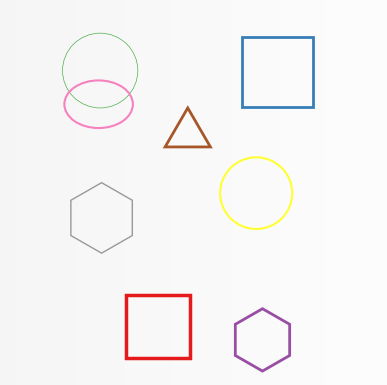[{"shape": "square", "thickness": 2.5, "radius": 0.41, "center": [0.407, 0.153]}, {"shape": "square", "thickness": 2, "radius": 0.46, "center": [0.716, 0.813]}, {"shape": "circle", "thickness": 0.5, "radius": 0.49, "center": [0.259, 0.817]}, {"shape": "hexagon", "thickness": 2, "radius": 0.4, "center": [0.677, 0.117]}, {"shape": "circle", "thickness": 1.5, "radius": 0.47, "center": [0.661, 0.498]}, {"shape": "triangle", "thickness": 2, "radius": 0.34, "center": [0.485, 0.652]}, {"shape": "oval", "thickness": 1.5, "radius": 0.44, "center": [0.255, 0.729]}, {"shape": "hexagon", "thickness": 1, "radius": 0.46, "center": [0.262, 0.434]}]